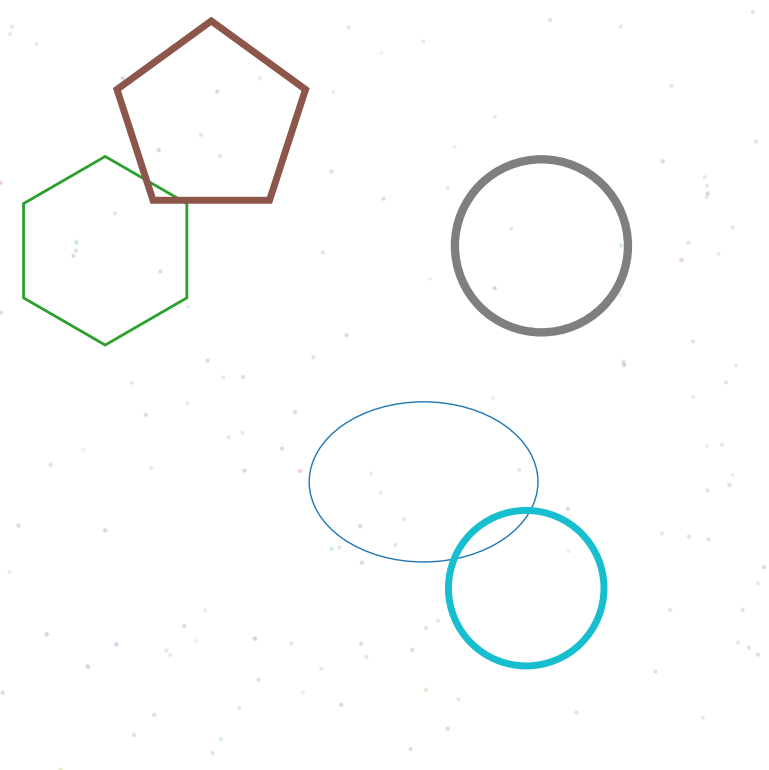[{"shape": "oval", "thickness": 0.5, "radius": 0.74, "center": [0.55, 0.374]}, {"shape": "hexagon", "thickness": 1, "radius": 0.61, "center": [0.137, 0.674]}, {"shape": "pentagon", "thickness": 2.5, "radius": 0.64, "center": [0.274, 0.844]}, {"shape": "circle", "thickness": 3, "radius": 0.56, "center": [0.703, 0.681]}, {"shape": "circle", "thickness": 2.5, "radius": 0.5, "center": [0.683, 0.236]}]